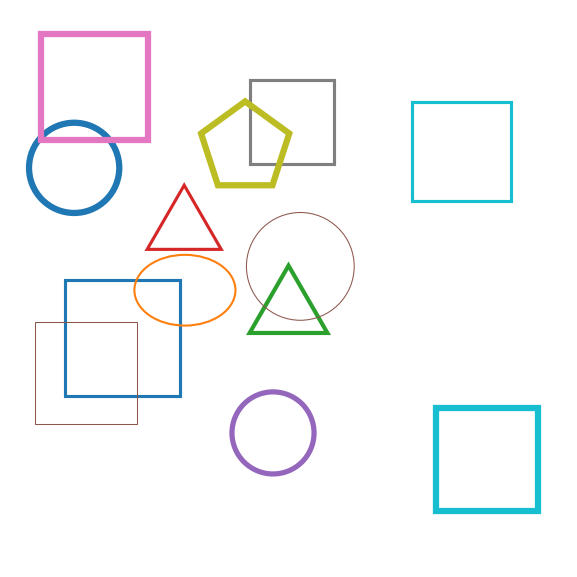[{"shape": "circle", "thickness": 3, "radius": 0.39, "center": [0.128, 0.708]}, {"shape": "square", "thickness": 1.5, "radius": 0.5, "center": [0.212, 0.414]}, {"shape": "oval", "thickness": 1, "radius": 0.44, "center": [0.32, 0.497]}, {"shape": "triangle", "thickness": 2, "radius": 0.39, "center": [0.5, 0.461]}, {"shape": "triangle", "thickness": 1.5, "radius": 0.37, "center": [0.319, 0.604]}, {"shape": "circle", "thickness": 2.5, "radius": 0.36, "center": [0.473, 0.249]}, {"shape": "square", "thickness": 0.5, "radius": 0.44, "center": [0.149, 0.353]}, {"shape": "circle", "thickness": 0.5, "radius": 0.47, "center": [0.52, 0.538]}, {"shape": "square", "thickness": 3, "radius": 0.46, "center": [0.164, 0.848]}, {"shape": "square", "thickness": 1.5, "radius": 0.36, "center": [0.505, 0.788]}, {"shape": "pentagon", "thickness": 3, "radius": 0.4, "center": [0.425, 0.743]}, {"shape": "square", "thickness": 1.5, "radius": 0.43, "center": [0.8, 0.737]}, {"shape": "square", "thickness": 3, "radius": 0.44, "center": [0.843, 0.203]}]